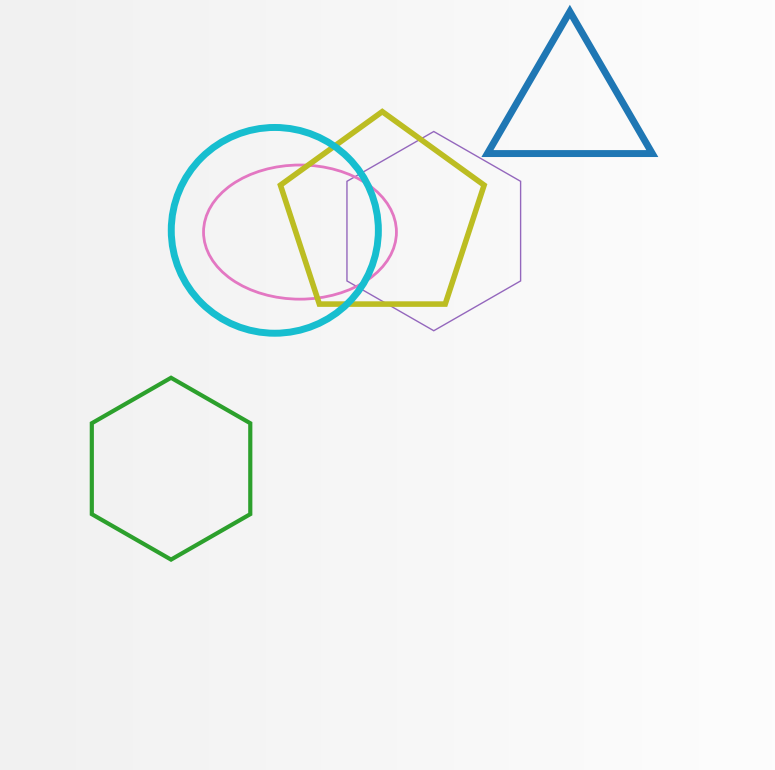[{"shape": "triangle", "thickness": 2.5, "radius": 0.61, "center": [0.735, 0.862]}, {"shape": "hexagon", "thickness": 1.5, "radius": 0.59, "center": [0.221, 0.391]}, {"shape": "hexagon", "thickness": 0.5, "radius": 0.65, "center": [0.56, 0.7]}, {"shape": "oval", "thickness": 1, "radius": 0.62, "center": [0.387, 0.699]}, {"shape": "pentagon", "thickness": 2, "radius": 0.69, "center": [0.493, 0.717]}, {"shape": "circle", "thickness": 2.5, "radius": 0.67, "center": [0.355, 0.701]}]